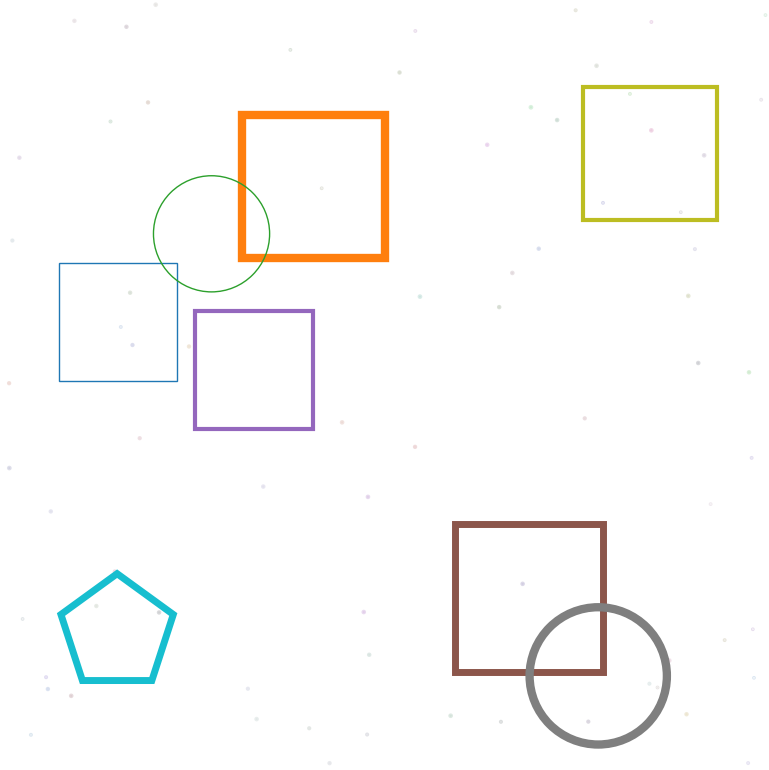[{"shape": "square", "thickness": 0.5, "radius": 0.38, "center": [0.153, 0.582]}, {"shape": "square", "thickness": 3, "radius": 0.46, "center": [0.407, 0.758]}, {"shape": "circle", "thickness": 0.5, "radius": 0.38, "center": [0.275, 0.696]}, {"shape": "square", "thickness": 1.5, "radius": 0.38, "center": [0.33, 0.52]}, {"shape": "square", "thickness": 2.5, "radius": 0.48, "center": [0.687, 0.223]}, {"shape": "circle", "thickness": 3, "radius": 0.45, "center": [0.777, 0.122]}, {"shape": "square", "thickness": 1.5, "radius": 0.43, "center": [0.844, 0.801]}, {"shape": "pentagon", "thickness": 2.5, "radius": 0.38, "center": [0.152, 0.178]}]